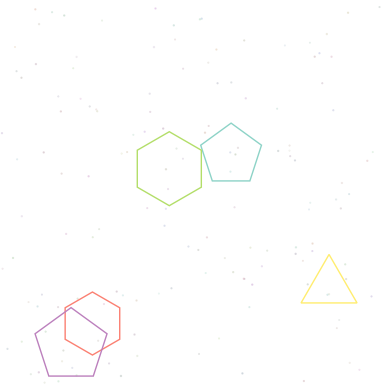[{"shape": "pentagon", "thickness": 1, "radius": 0.41, "center": [0.6, 0.597]}, {"shape": "hexagon", "thickness": 1, "radius": 0.41, "center": [0.24, 0.16]}, {"shape": "hexagon", "thickness": 1, "radius": 0.48, "center": [0.44, 0.562]}, {"shape": "pentagon", "thickness": 1, "radius": 0.49, "center": [0.185, 0.103]}, {"shape": "triangle", "thickness": 1, "radius": 0.42, "center": [0.855, 0.255]}]